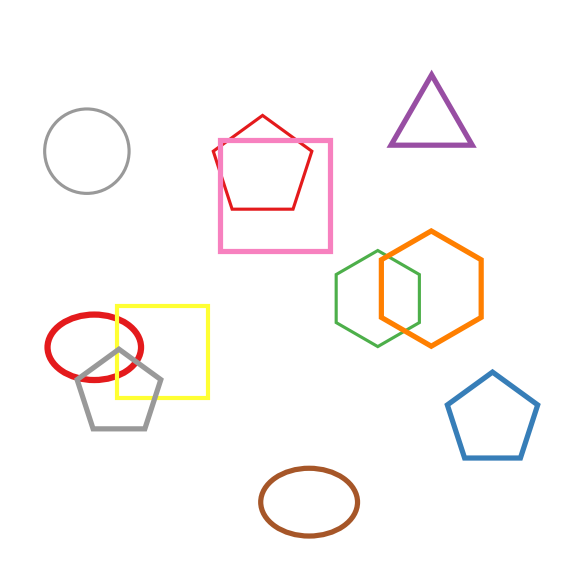[{"shape": "pentagon", "thickness": 1.5, "radius": 0.45, "center": [0.455, 0.71]}, {"shape": "oval", "thickness": 3, "radius": 0.4, "center": [0.163, 0.398]}, {"shape": "pentagon", "thickness": 2.5, "radius": 0.41, "center": [0.853, 0.273]}, {"shape": "hexagon", "thickness": 1.5, "radius": 0.42, "center": [0.654, 0.482]}, {"shape": "triangle", "thickness": 2.5, "radius": 0.41, "center": [0.747, 0.788]}, {"shape": "hexagon", "thickness": 2.5, "radius": 0.5, "center": [0.747, 0.499]}, {"shape": "square", "thickness": 2, "radius": 0.4, "center": [0.282, 0.39]}, {"shape": "oval", "thickness": 2.5, "radius": 0.42, "center": [0.535, 0.13]}, {"shape": "square", "thickness": 2.5, "radius": 0.48, "center": [0.477, 0.661]}, {"shape": "circle", "thickness": 1.5, "radius": 0.37, "center": [0.15, 0.737]}, {"shape": "pentagon", "thickness": 2.5, "radius": 0.38, "center": [0.206, 0.318]}]